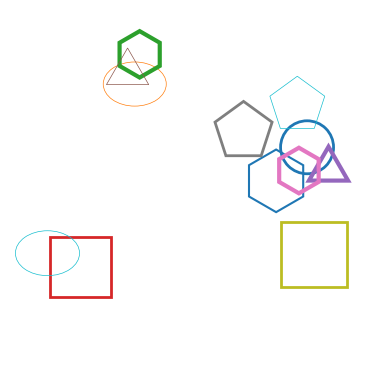[{"shape": "circle", "thickness": 2, "radius": 0.34, "center": [0.798, 0.617]}, {"shape": "hexagon", "thickness": 1.5, "radius": 0.41, "center": [0.717, 0.53]}, {"shape": "oval", "thickness": 0.5, "radius": 0.41, "center": [0.35, 0.782]}, {"shape": "hexagon", "thickness": 3, "radius": 0.3, "center": [0.363, 0.859]}, {"shape": "square", "thickness": 2, "radius": 0.39, "center": [0.209, 0.307]}, {"shape": "triangle", "thickness": 3, "radius": 0.29, "center": [0.853, 0.56]}, {"shape": "triangle", "thickness": 0.5, "radius": 0.32, "center": [0.331, 0.812]}, {"shape": "hexagon", "thickness": 3, "radius": 0.3, "center": [0.776, 0.557]}, {"shape": "pentagon", "thickness": 2, "radius": 0.39, "center": [0.633, 0.659]}, {"shape": "square", "thickness": 2, "radius": 0.43, "center": [0.816, 0.339]}, {"shape": "pentagon", "thickness": 0.5, "radius": 0.37, "center": [0.772, 0.727]}, {"shape": "oval", "thickness": 0.5, "radius": 0.42, "center": [0.123, 0.342]}]